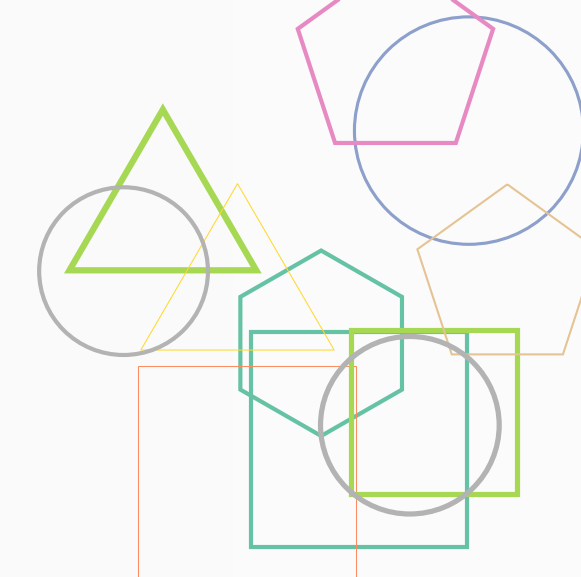[{"shape": "square", "thickness": 2, "radius": 0.93, "center": [0.618, 0.238]}, {"shape": "hexagon", "thickness": 2, "radius": 0.8, "center": [0.553, 0.405]}, {"shape": "square", "thickness": 0.5, "radius": 0.93, "center": [0.425, 0.178]}, {"shape": "circle", "thickness": 1.5, "radius": 0.98, "center": [0.807, 0.773]}, {"shape": "pentagon", "thickness": 2, "radius": 0.88, "center": [0.68, 0.895]}, {"shape": "triangle", "thickness": 3, "radius": 0.93, "center": [0.28, 0.624]}, {"shape": "square", "thickness": 2.5, "radius": 0.71, "center": [0.747, 0.285]}, {"shape": "triangle", "thickness": 0.5, "radius": 0.96, "center": [0.409, 0.489]}, {"shape": "pentagon", "thickness": 1, "radius": 0.81, "center": [0.873, 0.517]}, {"shape": "circle", "thickness": 2, "radius": 0.73, "center": [0.213, 0.53]}, {"shape": "circle", "thickness": 2.5, "radius": 0.77, "center": [0.705, 0.263]}]